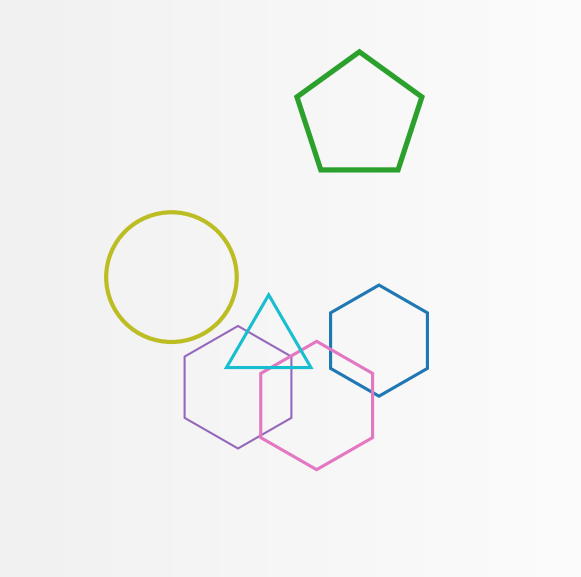[{"shape": "hexagon", "thickness": 1.5, "radius": 0.48, "center": [0.652, 0.409]}, {"shape": "pentagon", "thickness": 2.5, "radius": 0.57, "center": [0.618, 0.796]}, {"shape": "hexagon", "thickness": 1, "radius": 0.53, "center": [0.409, 0.329]}, {"shape": "hexagon", "thickness": 1.5, "radius": 0.56, "center": [0.545, 0.297]}, {"shape": "circle", "thickness": 2, "radius": 0.56, "center": [0.295, 0.519]}, {"shape": "triangle", "thickness": 1.5, "radius": 0.42, "center": [0.462, 0.405]}]